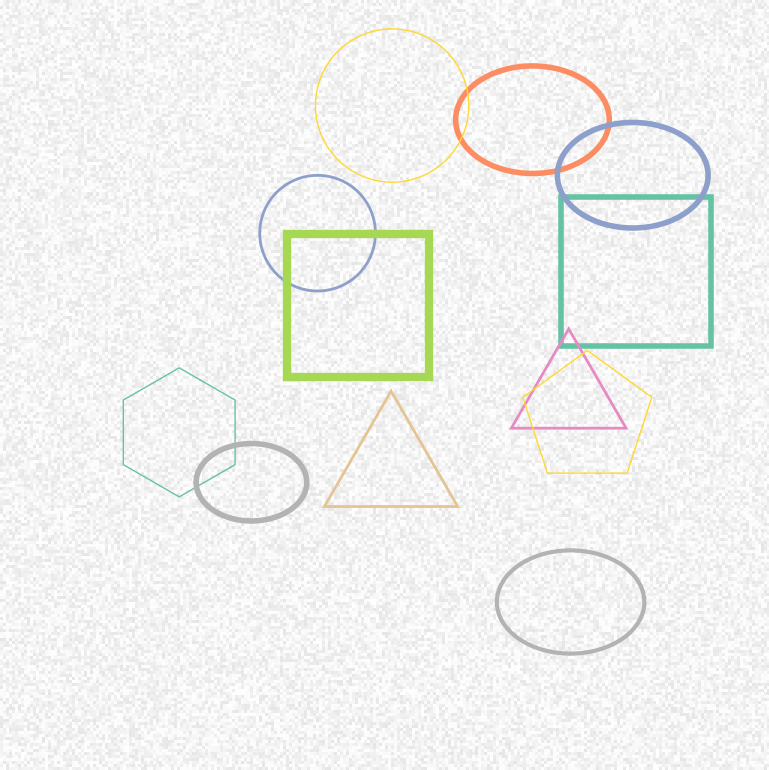[{"shape": "hexagon", "thickness": 0.5, "radius": 0.42, "center": [0.233, 0.438]}, {"shape": "square", "thickness": 2, "radius": 0.49, "center": [0.826, 0.647]}, {"shape": "oval", "thickness": 2, "radius": 0.5, "center": [0.692, 0.845]}, {"shape": "oval", "thickness": 2, "radius": 0.49, "center": [0.822, 0.772]}, {"shape": "circle", "thickness": 1, "radius": 0.38, "center": [0.412, 0.697]}, {"shape": "triangle", "thickness": 1, "radius": 0.43, "center": [0.739, 0.487]}, {"shape": "square", "thickness": 3, "radius": 0.46, "center": [0.465, 0.603]}, {"shape": "circle", "thickness": 0.5, "radius": 0.5, "center": [0.509, 0.863]}, {"shape": "pentagon", "thickness": 0.5, "radius": 0.44, "center": [0.763, 0.457]}, {"shape": "triangle", "thickness": 1, "radius": 0.5, "center": [0.508, 0.392]}, {"shape": "oval", "thickness": 2, "radius": 0.36, "center": [0.327, 0.374]}, {"shape": "oval", "thickness": 1.5, "radius": 0.48, "center": [0.741, 0.218]}]